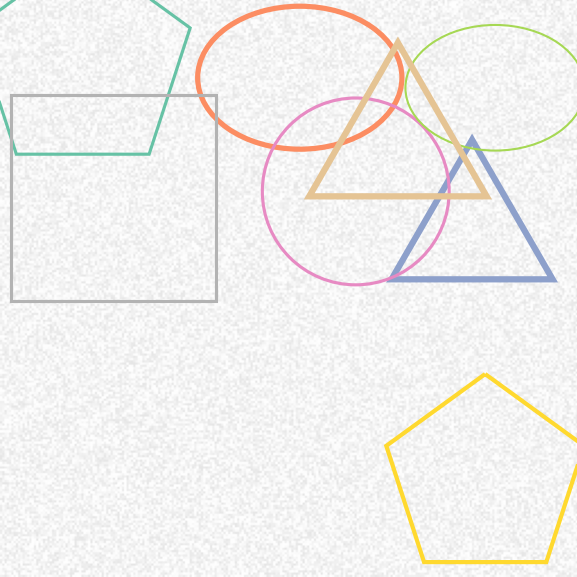[{"shape": "pentagon", "thickness": 1.5, "radius": 0.98, "center": [0.143, 0.89]}, {"shape": "oval", "thickness": 2.5, "radius": 0.88, "center": [0.519, 0.865]}, {"shape": "triangle", "thickness": 3, "radius": 0.81, "center": [0.817, 0.596]}, {"shape": "circle", "thickness": 1.5, "radius": 0.81, "center": [0.616, 0.668]}, {"shape": "oval", "thickness": 1, "radius": 0.78, "center": [0.857, 0.847]}, {"shape": "pentagon", "thickness": 2, "radius": 0.9, "center": [0.84, 0.171]}, {"shape": "triangle", "thickness": 3, "radius": 0.89, "center": [0.689, 0.748]}, {"shape": "square", "thickness": 1.5, "radius": 0.89, "center": [0.197, 0.657]}]